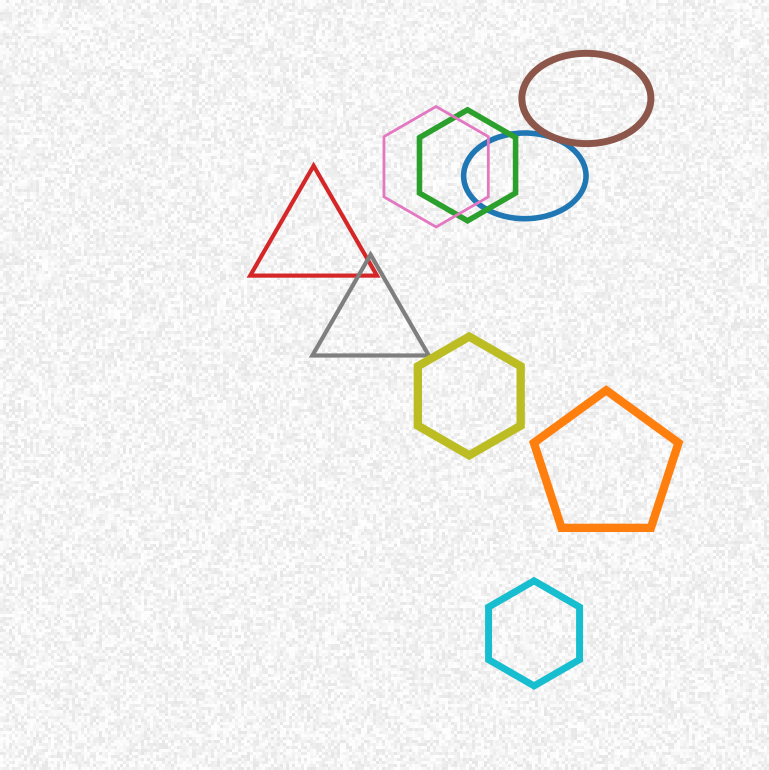[{"shape": "oval", "thickness": 2, "radius": 0.4, "center": [0.682, 0.772]}, {"shape": "pentagon", "thickness": 3, "radius": 0.49, "center": [0.787, 0.394]}, {"shape": "hexagon", "thickness": 2, "radius": 0.36, "center": [0.607, 0.785]}, {"shape": "triangle", "thickness": 1.5, "radius": 0.48, "center": [0.407, 0.69]}, {"shape": "oval", "thickness": 2.5, "radius": 0.42, "center": [0.762, 0.872]}, {"shape": "hexagon", "thickness": 1, "radius": 0.39, "center": [0.566, 0.783]}, {"shape": "triangle", "thickness": 1.5, "radius": 0.44, "center": [0.481, 0.582]}, {"shape": "hexagon", "thickness": 3, "radius": 0.39, "center": [0.609, 0.486]}, {"shape": "hexagon", "thickness": 2.5, "radius": 0.34, "center": [0.694, 0.177]}]